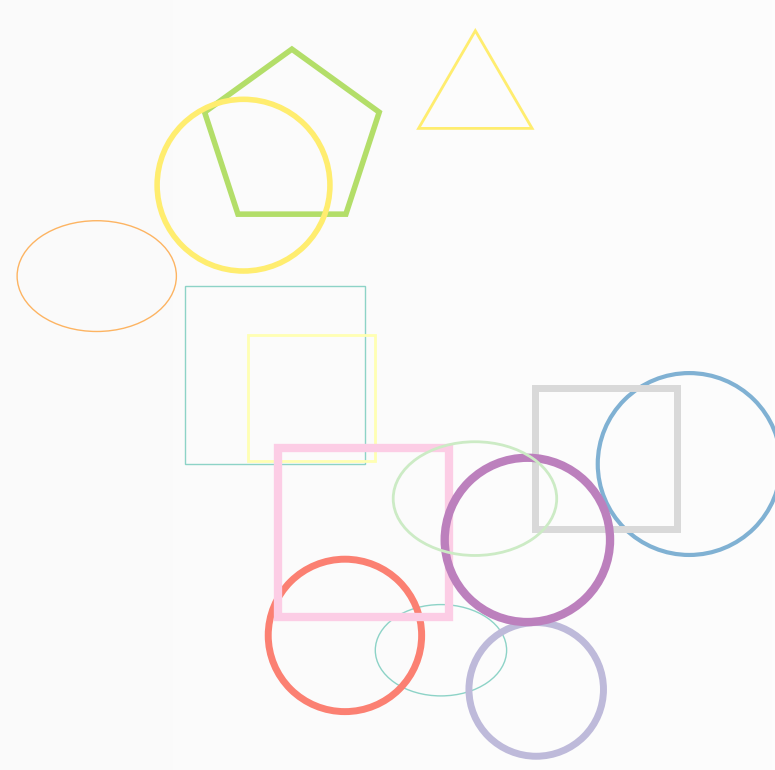[{"shape": "oval", "thickness": 0.5, "radius": 0.42, "center": [0.569, 0.156]}, {"shape": "square", "thickness": 0.5, "radius": 0.58, "center": [0.355, 0.513]}, {"shape": "square", "thickness": 1, "radius": 0.41, "center": [0.402, 0.483]}, {"shape": "circle", "thickness": 2.5, "radius": 0.43, "center": [0.692, 0.105]}, {"shape": "circle", "thickness": 2.5, "radius": 0.49, "center": [0.445, 0.175]}, {"shape": "circle", "thickness": 1.5, "radius": 0.59, "center": [0.889, 0.397]}, {"shape": "oval", "thickness": 0.5, "radius": 0.51, "center": [0.125, 0.641]}, {"shape": "pentagon", "thickness": 2, "radius": 0.59, "center": [0.377, 0.818]}, {"shape": "square", "thickness": 3, "radius": 0.55, "center": [0.469, 0.308]}, {"shape": "square", "thickness": 2.5, "radius": 0.46, "center": [0.781, 0.405]}, {"shape": "circle", "thickness": 3, "radius": 0.53, "center": [0.68, 0.299]}, {"shape": "oval", "thickness": 1, "radius": 0.53, "center": [0.613, 0.352]}, {"shape": "triangle", "thickness": 1, "radius": 0.42, "center": [0.613, 0.876]}, {"shape": "circle", "thickness": 2, "radius": 0.56, "center": [0.314, 0.76]}]